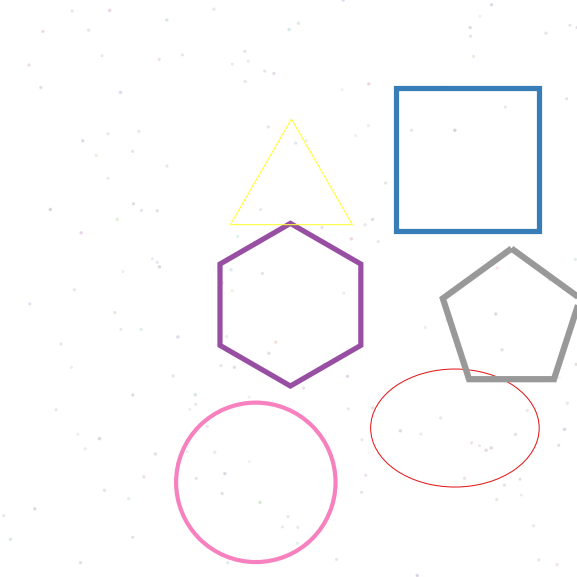[{"shape": "oval", "thickness": 0.5, "radius": 0.73, "center": [0.788, 0.258]}, {"shape": "square", "thickness": 2.5, "radius": 0.62, "center": [0.81, 0.723]}, {"shape": "hexagon", "thickness": 2.5, "radius": 0.7, "center": [0.503, 0.472]}, {"shape": "triangle", "thickness": 0.5, "radius": 0.61, "center": [0.505, 0.671]}, {"shape": "circle", "thickness": 2, "radius": 0.69, "center": [0.443, 0.164]}, {"shape": "pentagon", "thickness": 3, "radius": 0.63, "center": [0.886, 0.444]}]